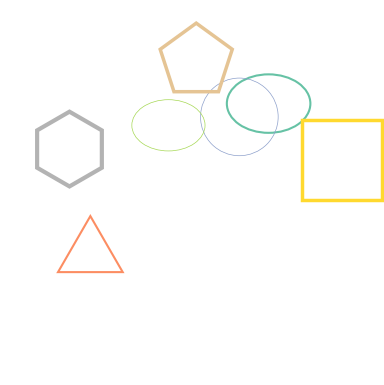[{"shape": "oval", "thickness": 1.5, "radius": 0.54, "center": [0.698, 0.731]}, {"shape": "triangle", "thickness": 1.5, "radius": 0.49, "center": [0.235, 0.342]}, {"shape": "circle", "thickness": 0.5, "radius": 0.5, "center": [0.622, 0.696]}, {"shape": "oval", "thickness": 0.5, "radius": 0.48, "center": [0.438, 0.675]}, {"shape": "square", "thickness": 2.5, "radius": 0.52, "center": [0.888, 0.585]}, {"shape": "pentagon", "thickness": 2.5, "radius": 0.49, "center": [0.51, 0.841]}, {"shape": "hexagon", "thickness": 3, "radius": 0.49, "center": [0.18, 0.613]}]